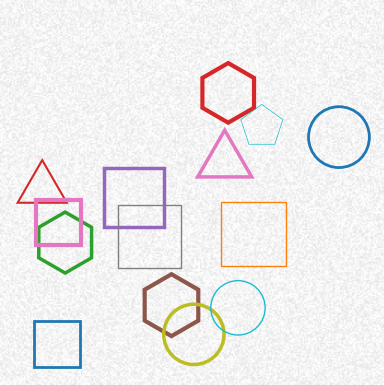[{"shape": "circle", "thickness": 2, "radius": 0.4, "center": [0.88, 0.644]}, {"shape": "square", "thickness": 2, "radius": 0.3, "center": [0.147, 0.106]}, {"shape": "square", "thickness": 1, "radius": 0.42, "center": [0.658, 0.392]}, {"shape": "hexagon", "thickness": 2.5, "radius": 0.4, "center": [0.169, 0.37]}, {"shape": "hexagon", "thickness": 3, "radius": 0.39, "center": [0.593, 0.759]}, {"shape": "triangle", "thickness": 1.5, "radius": 0.37, "center": [0.11, 0.51]}, {"shape": "square", "thickness": 2.5, "radius": 0.39, "center": [0.348, 0.487]}, {"shape": "hexagon", "thickness": 3, "radius": 0.4, "center": [0.445, 0.207]}, {"shape": "square", "thickness": 3, "radius": 0.29, "center": [0.151, 0.422]}, {"shape": "triangle", "thickness": 2.5, "radius": 0.4, "center": [0.584, 0.581]}, {"shape": "square", "thickness": 1, "radius": 0.41, "center": [0.389, 0.386]}, {"shape": "circle", "thickness": 2.5, "radius": 0.39, "center": [0.504, 0.131]}, {"shape": "circle", "thickness": 1, "radius": 0.35, "center": [0.618, 0.2]}, {"shape": "pentagon", "thickness": 0.5, "radius": 0.29, "center": [0.68, 0.672]}]